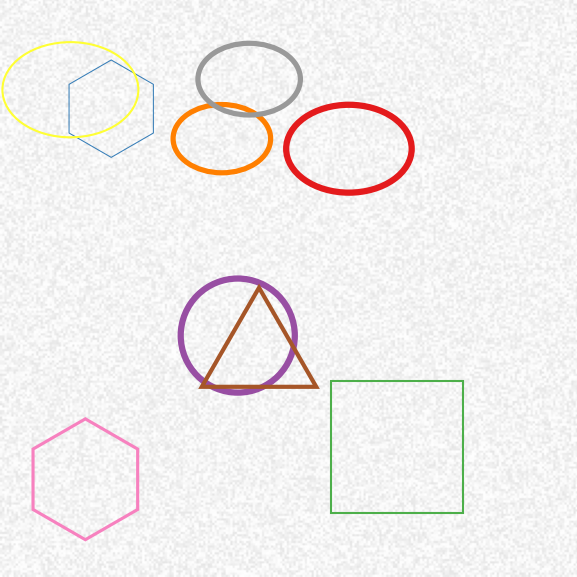[{"shape": "oval", "thickness": 3, "radius": 0.54, "center": [0.604, 0.742]}, {"shape": "hexagon", "thickness": 0.5, "radius": 0.42, "center": [0.193, 0.811]}, {"shape": "square", "thickness": 1, "radius": 0.57, "center": [0.687, 0.225]}, {"shape": "circle", "thickness": 3, "radius": 0.49, "center": [0.412, 0.418]}, {"shape": "oval", "thickness": 2.5, "radius": 0.42, "center": [0.384, 0.759]}, {"shape": "oval", "thickness": 1, "radius": 0.59, "center": [0.122, 0.844]}, {"shape": "triangle", "thickness": 2, "radius": 0.57, "center": [0.449, 0.387]}, {"shape": "hexagon", "thickness": 1.5, "radius": 0.52, "center": [0.148, 0.169]}, {"shape": "oval", "thickness": 2.5, "radius": 0.44, "center": [0.431, 0.862]}]